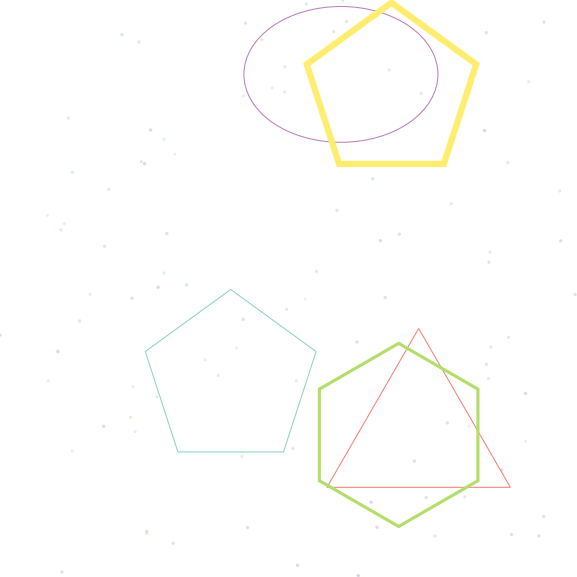[{"shape": "pentagon", "thickness": 0.5, "radius": 0.78, "center": [0.399, 0.342]}, {"shape": "triangle", "thickness": 0.5, "radius": 0.92, "center": [0.725, 0.247]}, {"shape": "hexagon", "thickness": 1.5, "radius": 0.79, "center": [0.69, 0.246]}, {"shape": "oval", "thickness": 0.5, "radius": 0.84, "center": [0.59, 0.87]}, {"shape": "pentagon", "thickness": 3, "radius": 0.77, "center": [0.678, 0.84]}]